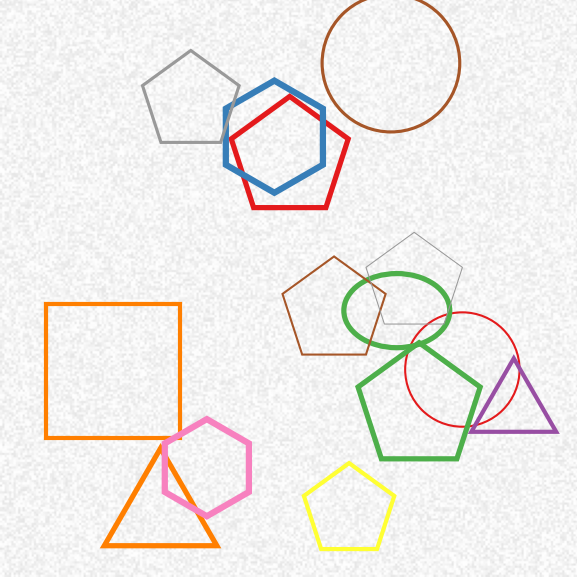[{"shape": "pentagon", "thickness": 2.5, "radius": 0.53, "center": [0.502, 0.726]}, {"shape": "circle", "thickness": 1, "radius": 0.5, "center": [0.801, 0.359]}, {"shape": "hexagon", "thickness": 3, "radius": 0.49, "center": [0.475, 0.762]}, {"shape": "oval", "thickness": 2.5, "radius": 0.46, "center": [0.687, 0.461]}, {"shape": "pentagon", "thickness": 2.5, "radius": 0.56, "center": [0.726, 0.295]}, {"shape": "triangle", "thickness": 2, "radius": 0.42, "center": [0.89, 0.294]}, {"shape": "square", "thickness": 2, "radius": 0.58, "center": [0.196, 0.357]}, {"shape": "triangle", "thickness": 2.5, "radius": 0.56, "center": [0.278, 0.11]}, {"shape": "pentagon", "thickness": 2, "radius": 0.41, "center": [0.604, 0.115]}, {"shape": "pentagon", "thickness": 1, "radius": 0.47, "center": [0.578, 0.461]}, {"shape": "circle", "thickness": 1.5, "radius": 0.6, "center": [0.677, 0.89]}, {"shape": "hexagon", "thickness": 3, "radius": 0.42, "center": [0.358, 0.189]}, {"shape": "pentagon", "thickness": 0.5, "radius": 0.44, "center": [0.717, 0.509]}, {"shape": "pentagon", "thickness": 1.5, "radius": 0.44, "center": [0.33, 0.824]}]